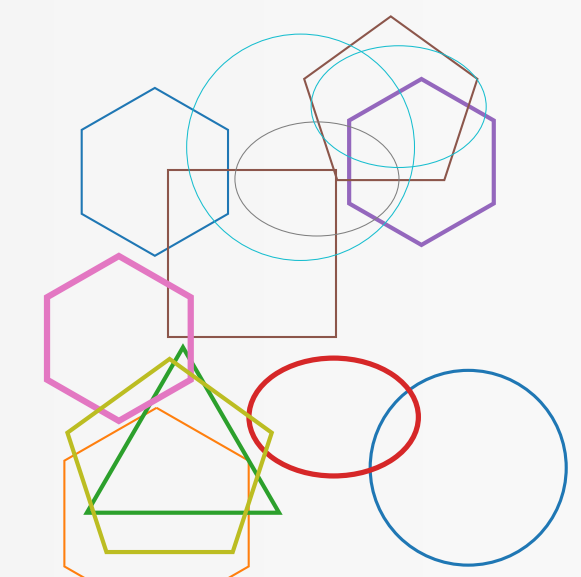[{"shape": "hexagon", "thickness": 1, "radius": 0.73, "center": [0.266, 0.702]}, {"shape": "circle", "thickness": 1.5, "radius": 0.84, "center": [0.806, 0.189]}, {"shape": "hexagon", "thickness": 1, "radius": 0.92, "center": [0.269, 0.11]}, {"shape": "triangle", "thickness": 2, "radius": 0.95, "center": [0.315, 0.207]}, {"shape": "oval", "thickness": 2.5, "radius": 0.73, "center": [0.574, 0.277]}, {"shape": "hexagon", "thickness": 2, "radius": 0.72, "center": [0.725, 0.719]}, {"shape": "pentagon", "thickness": 1, "radius": 0.78, "center": [0.672, 0.814]}, {"shape": "square", "thickness": 1, "radius": 0.72, "center": [0.433, 0.56]}, {"shape": "hexagon", "thickness": 3, "radius": 0.71, "center": [0.205, 0.413]}, {"shape": "oval", "thickness": 0.5, "radius": 0.71, "center": [0.545, 0.689]}, {"shape": "pentagon", "thickness": 2, "radius": 0.92, "center": [0.292, 0.193]}, {"shape": "oval", "thickness": 0.5, "radius": 0.75, "center": [0.686, 0.815]}, {"shape": "circle", "thickness": 0.5, "radius": 0.98, "center": [0.517, 0.744]}]